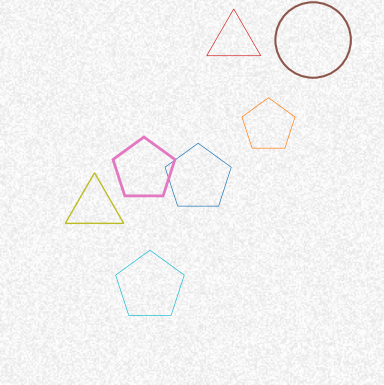[{"shape": "pentagon", "thickness": 0.5, "radius": 0.45, "center": [0.515, 0.538]}, {"shape": "pentagon", "thickness": 0.5, "radius": 0.36, "center": [0.697, 0.674]}, {"shape": "triangle", "thickness": 0.5, "radius": 0.41, "center": [0.607, 0.896]}, {"shape": "circle", "thickness": 1.5, "radius": 0.49, "center": [0.813, 0.896]}, {"shape": "pentagon", "thickness": 2, "radius": 0.42, "center": [0.374, 0.56]}, {"shape": "triangle", "thickness": 1, "radius": 0.44, "center": [0.246, 0.464]}, {"shape": "pentagon", "thickness": 0.5, "radius": 0.47, "center": [0.389, 0.257]}]